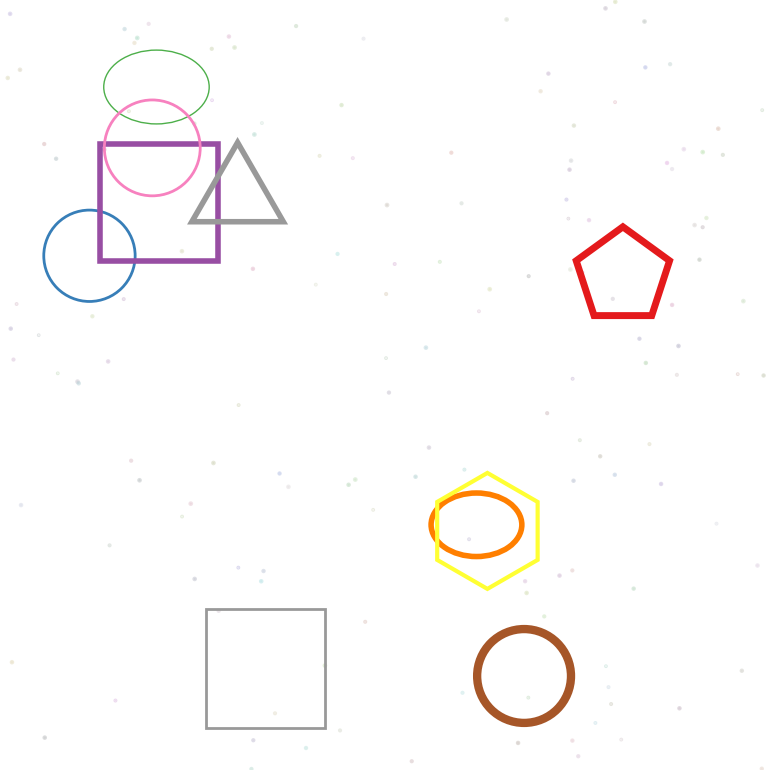[{"shape": "pentagon", "thickness": 2.5, "radius": 0.32, "center": [0.809, 0.642]}, {"shape": "circle", "thickness": 1, "radius": 0.3, "center": [0.116, 0.668]}, {"shape": "oval", "thickness": 0.5, "radius": 0.34, "center": [0.203, 0.887]}, {"shape": "square", "thickness": 2, "radius": 0.38, "center": [0.207, 0.737]}, {"shape": "oval", "thickness": 2, "radius": 0.29, "center": [0.619, 0.318]}, {"shape": "hexagon", "thickness": 1.5, "radius": 0.38, "center": [0.633, 0.311]}, {"shape": "circle", "thickness": 3, "radius": 0.3, "center": [0.681, 0.122]}, {"shape": "circle", "thickness": 1, "radius": 0.31, "center": [0.198, 0.808]}, {"shape": "square", "thickness": 1, "radius": 0.39, "center": [0.345, 0.132]}, {"shape": "triangle", "thickness": 2, "radius": 0.34, "center": [0.309, 0.746]}]